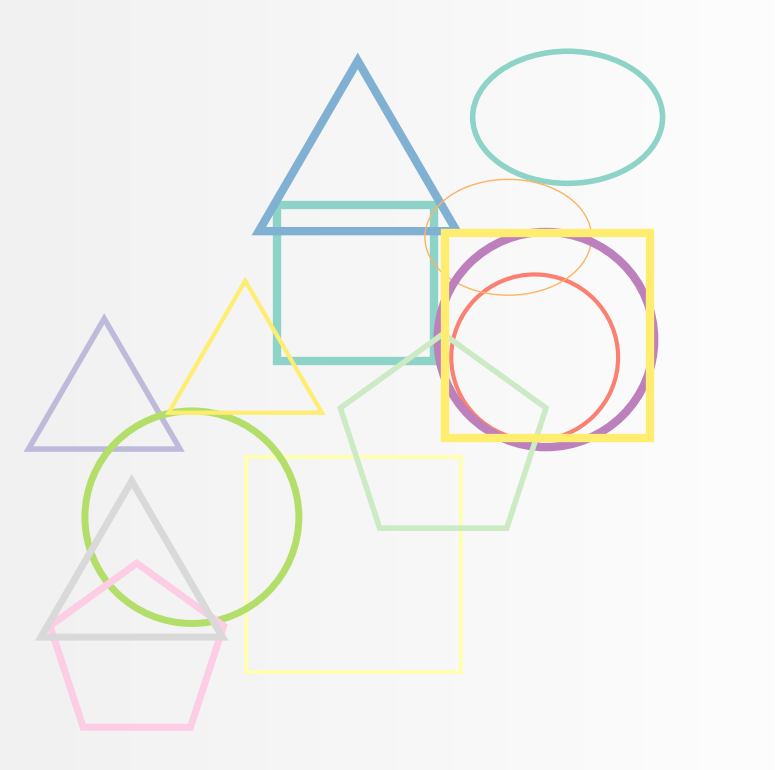[{"shape": "oval", "thickness": 2, "radius": 0.61, "center": [0.732, 0.848]}, {"shape": "square", "thickness": 3, "radius": 0.51, "center": [0.459, 0.633]}, {"shape": "square", "thickness": 1.5, "radius": 0.7, "center": [0.456, 0.267]}, {"shape": "triangle", "thickness": 2, "radius": 0.56, "center": [0.134, 0.473]}, {"shape": "circle", "thickness": 1.5, "radius": 0.54, "center": [0.69, 0.536]}, {"shape": "triangle", "thickness": 3, "radius": 0.74, "center": [0.462, 0.774]}, {"shape": "oval", "thickness": 0.5, "radius": 0.54, "center": [0.656, 0.692]}, {"shape": "circle", "thickness": 2.5, "radius": 0.69, "center": [0.248, 0.328]}, {"shape": "pentagon", "thickness": 2.5, "radius": 0.59, "center": [0.177, 0.151]}, {"shape": "triangle", "thickness": 2.5, "radius": 0.68, "center": [0.17, 0.24]}, {"shape": "circle", "thickness": 3, "radius": 0.7, "center": [0.704, 0.559]}, {"shape": "pentagon", "thickness": 2, "radius": 0.7, "center": [0.572, 0.427]}, {"shape": "square", "thickness": 3, "radius": 0.66, "center": [0.706, 0.565]}, {"shape": "triangle", "thickness": 1.5, "radius": 0.57, "center": [0.316, 0.521]}]